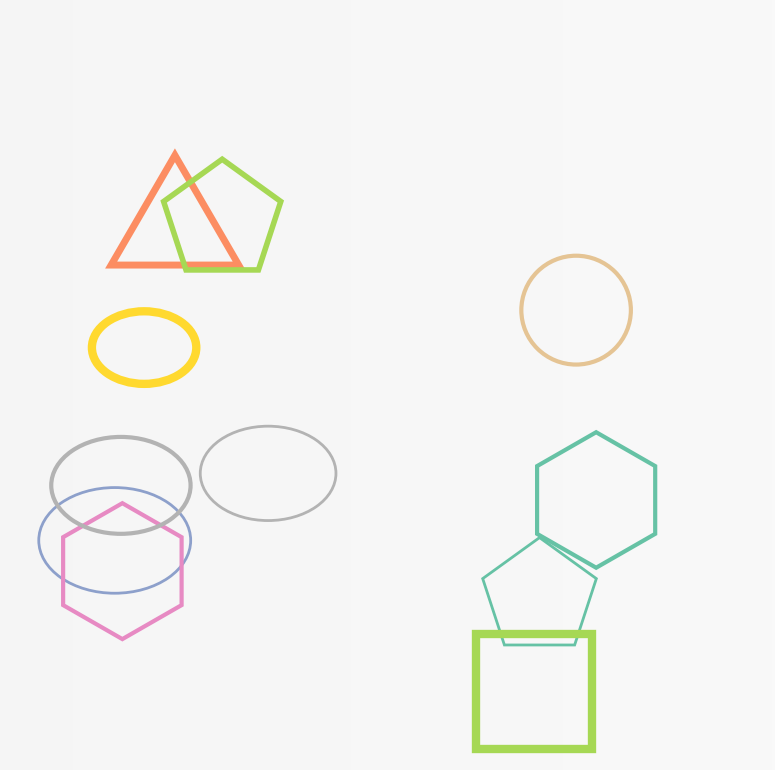[{"shape": "pentagon", "thickness": 1, "radius": 0.39, "center": [0.696, 0.225]}, {"shape": "hexagon", "thickness": 1.5, "radius": 0.44, "center": [0.769, 0.351]}, {"shape": "triangle", "thickness": 2.5, "radius": 0.48, "center": [0.226, 0.703]}, {"shape": "oval", "thickness": 1, "radius": 0.49, "center": [0.148, 0.298]}, {"shape": "hexagon", "thickness": 1.5, "radius": 0.44, "center": [0.158, 0.258]}, {"shape": "pentagon", "thickness": 2, "radius": 0.4, "center": [0.287, 0.714]}, {"shape": "square", "thickness": 3, "radius": 0.38, "center": [0.689, 0.102]}, {"shape": "oval", "thickness": 3, "radius": 0.34, "center": [0.186, 0.549]}, {"shape": "circle", "thickness": 1.5, "radius": 0.35, "center": [0.743, 0.597]}, {"shape": "oval", "thickness": 1, "radius": 0.44, "center": [0.346, 0.385]}, {"shape": "oval", "thickness": 1.5, "radius": 0.45, "center": [0.156, 0.37]}]